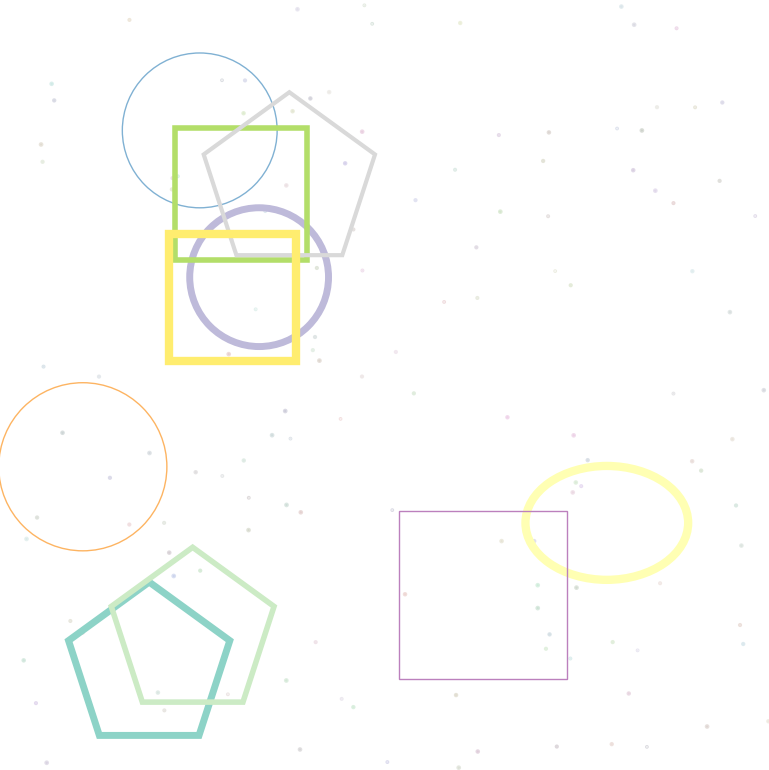[{"shape": "pentagon", "thickness": 2.5, "radius": 0.55, "center": [0.194, 0.134]}, {"shape": "oval", "thickness": 3, "radius": 0.53, "center": [0.788, 0.321]}, {"shape": "circle", "thickness": 2.5, "radius": 0.45, "center": [0.337, 0.64]}, {"shape": "circle", "thickness": 0.5, "radius": 0.5, "center": [0.259, 0.831]}, {"shape": "circle", "thickness": 0.5, "radius": 0.55, "center": [0.108, 0.394]}, {"shape": "square", "thickness": 2, "radius": 0.43, "center": [0.313, 0.748]}, {"shape": "pentagon", "thickness": 1.5, "radius": 0.58, "center": [0.376, 0.763]}, {"shape": "square", "thickness": 0.5, "radius": 0.54, "center": [0.628, 0.227]}, {"shape": "pentagon", "thickness": 2, "radius": 0.56, "center": [0.25, 0.178]}, {"shape": "square", "thickness": 3, "radius": 0.41, "center": [0.302, 0.614]}]